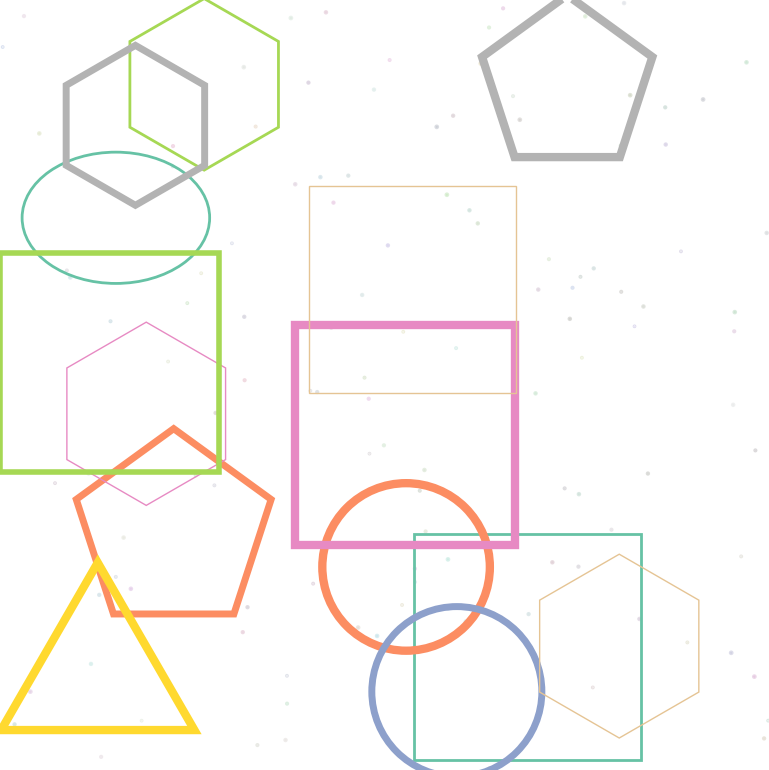[{"shape": "square", "thickness": 1, "radius": 0.73, "center": [0.685, 0.159]}, {"shape": "oval", "thickness": 1, "radius": 0.61, "center": [0.15, 0.717]}, {"shape": "circle", "thickness": 3, "radius": 0.54, "center": [0.527, 0.264]}, {"shape": "pentagon", "thickness": 2.5, "radius": 0.67, "center": [0.226, 0.31]}, {"shape": "circle", "thickness": 2.5, "radius": 0.55, "center": [0.593, 0.102]}, {"shape": "hexagon", "thickness": 0.5, "radius": 0.59, "center": [0.19, 0.463]}, {"shape": "square", "thickness": 3, "radius": 0.72, "center": [0.526, 0.435]}, {"shape": "hexagon", "thickness": 1, "radius": 0.56, "center": [0.265, 0.89]}, {"shape": "square", "thickness": 2, "radius": 0.71, "center": [0.143, 0.529]}, {"shape": "triangle", "thickness": 3, "radius": 0.72, "center": [0.127, 0.124]}, {"shape": "hexagon", "thickness": 0.5, "radius": 0.6, "center": [0.804, 0.161]}, {"shape": "square", "thickness": 0.5, "radius": 0.67, "center": [0.535, 0.624]}, {"shape": "hexagon", "thickness": 2.5, "radius": 0.52, "center": [0.176, 0.837]}, {"shape": "pentagon", "thickness": 3, "radius": 0.58, "center": [0.737, 0.89]}]